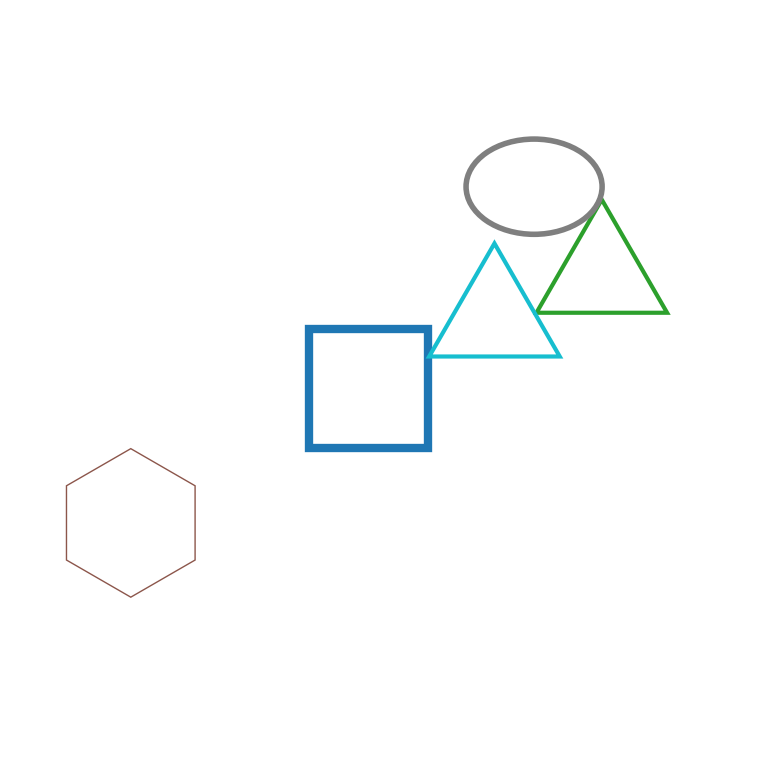[{"shape": "square", "thickness": 3, "radius": 0.39, "center": [0.478, 0.496]}, {"shape": "triangle", "thickness": 1.5, "radius": 0.49, "center": [0.782, 0.643]}, {"shape": "hexagon", "thickness": 0.5, "radius": 0.48, "center": [0.17, 0.321]}, {"shape": "oval", "thickness": 2, "radius": 0.44, "center": [0.694, 0.758]}, {"shape": "triangle", "thickness": 1.5, "radius": 0.49, "center": [0.642, 0.586]}]